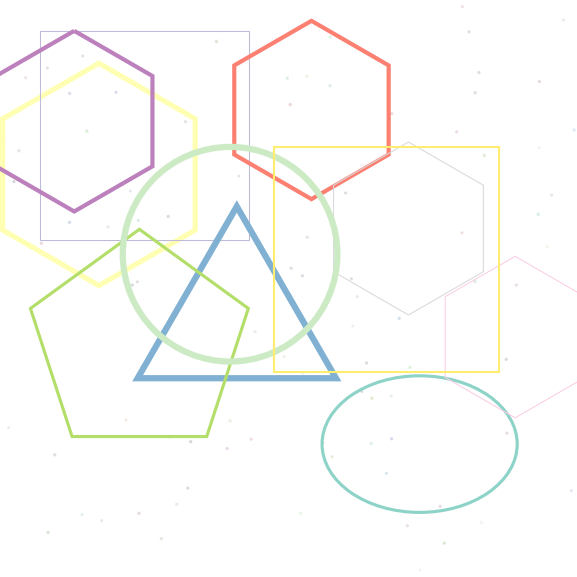[{"shape": "oval", "thickness": 1.5, "radius": 0.84, "center": [0.727, 0.23]}, {"shape": "hexagon", "thickness": 2.5, "radius": 0.96, "center": [0.171, 0.697]}, {"shape": "square", "thickness": 0.5, "radius": 0.9, "center": [0.25, 0.765]}, {"shape": "hexagon", "thickness": 2, "radius": 0.77, "center": [0.539, 0.809]}, {"shape": "triangle", "thickness": 3, "radius": 0.99, "center": [0.41, 0.443]}, {"shape": "pentagon", "thickness": 1.5, "radius": 0.99, "center": [0.241, 0.404]}, {"shape": "hexagon", "thickness": 0.5, "radius": 0.7, "center": [0.892, 0.415]}, {"shape": "hexagon", "thickness": 0.5, "radius": 0.75, "center": [0.707, 0.603]}, {"shape": "hexagon", "thickness": 2, "radius": 0.78, "center": [0.129, 0.789]}, {"shape": "circle", "thickness": 3, "radius": 0.93, "center": [0.398, 0.559]}, {"shape": "square", "thickness": 1, "radius": 0.98, "center": [0.67, 0.55]}]